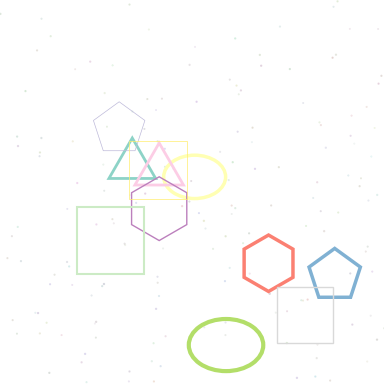[{"shape": "triangle", "thickness": 2, "radius": 0.35, "center": [0.344, 0.571]}, {"shape": "oval", "thickness": 2.5, "radius": 0.4, "center": [0.506, 0.541]}, {"shape": "pentagon", "thickness": 0.5, "radius": 0.35, "center": [0.31, 0.665]}, {"shape": "hexagon", "thickness": 2.5, "radius": 0.37, "center": [0.698, 0.316]}, {"shape": "pentagon", "thickness": 2.5, "radius": 0.35, "center": [0.869, 0.285]}, {"shape": "oval", "thickness": 3, "radius": 0.48, "center": [0.587, 0.104]}, {"shape": "triangle", "thickness": 2, "radius": 0.36, "center": [0.413, 0.556]}, {"shape": "square", "thickness": 1, "radius": 0.36, "center": [0.791, 0.181]}, {"shape": "hexagon", "thickness": 1, "radius": 0.41, "center": [0.413, 0.458]}, {"shape": "square", "thickness": 1.5, "radius": 0.43, "center": [0.287, 0.375]}, {"shape": "square", "thickness": 0.5, "radius": 0.38, "center": [0.411, 0.557]}]